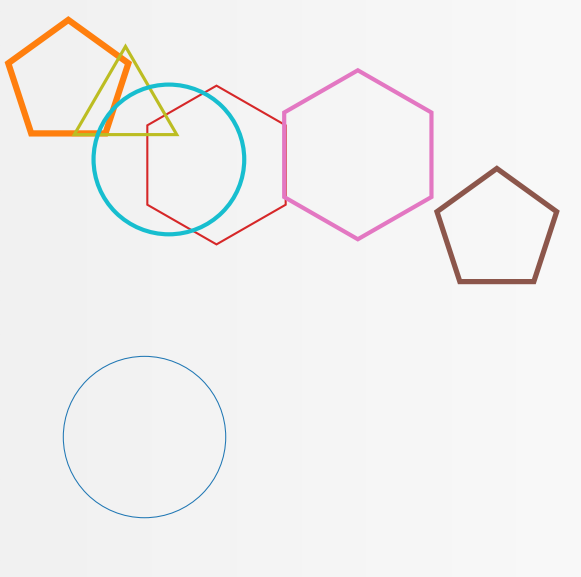[{"shape": "circle", "thickness": 0.5, "radius": 0.7, "center": [0.249, 0.242]}, {"shape": "pentagon", "thickness": 3, "radius": 0.54, "center": [0.118, 0.856]}, {"shape": "hexagon", "thickness": 1, "radius": 0.69, "center": [0.372, 0.713]}, {"shape": "pentagon", "thickness": 2.5, "radius": 0.54, "center": [0.855, 0.599]}, {"shape": "hexagon", "thickness": 2, "radius": 0.73, "center": [0.616, 0.731]}, {"shape": "triangle", "thickness": 1.5, "radius": 0.51, "center": [0.216, 0.817]}, {"shape": "circle", "thickness": 2, "radius": 0.65, "center": [0.291, 0.723]}]